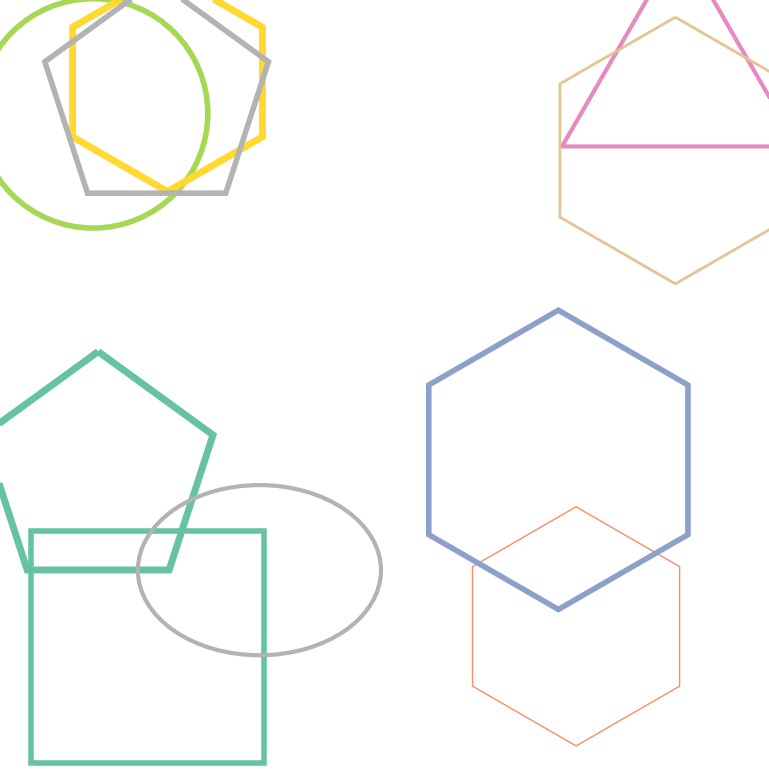[{"shape": "pentagon", "thickness": 2.5, "radius": 0.78, "center": [0.127, 0.387]}, {"shape": "square", "thickness": 2, "radius": 0.76, "center": [0.192, 0.16]}, {"shape": "hexagon", "thickness": 0.5, "radius": 0.78, "center": [0.748, 0.187]}, {"shape": "hexagon", "thickness": 2, "radius": 0.97, "center": [0.725, 0.403]}, {"shape": "triangle", "thickness": 1.5, "radius": 0.88, "center": [0.883, 0.898]}, {"shape": "circle", "thickness": 2, "radius": 0.74, "center": [0.121, 0.853]}, {"shape": "hexagon", "thickness": 2.5, "radius": 0.71, "center": [0.218, 0.893]}, {"shape": "hexagon", "thickness": 1, "radius": 0.87, "center": [0.877, 0.805]}, {"shape": "oval", "thickness": 1.5, "radius": 0.79, "center": [0.337, 0.26]}, {"shape": "pentagon", "thickness": 2, "radius": 0.76, "center": [0.203, 0.873]}]